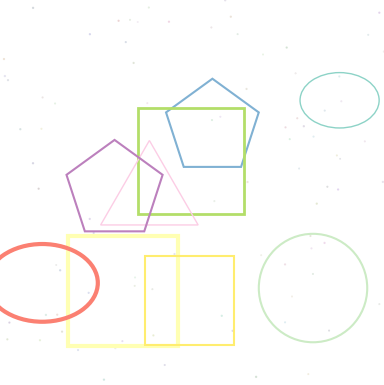[{"shape": "oval", "thickness": 1, "radius": 0.51, "center": [0.882, 0.74]}, {"shape": "square", "thickness": 3, "radius": 0.72, "center": [0.319, 0.245]}, {"shape": "oval", "thickness": 3, "radius": 0.72, "center": [0.11, 0.265]}, {"shape": "pentagon", "thickness": 1.5, "radius": 0.63, "center": [0.552, 0.669]}, {"shape": "square", "thickness": 2, "radius": 0.69, "center": [0.495, 0.582]}, {"shape": "triangle", "thickness": 1, "radius": 0.73, "center": [0.388, 0.489]}, {"shape": "pentagon", "thickness": 1.5, "radius": 0.66, "center": [0.298, 0.505]}, {"shape": "circle", "thickness": 1.5, "radius": 0.7, "center": [0.813, 0.252]}, {"shape": "square", "thickness": 1.5, "radius": 0.58, "center": [0.492, 0.219]}]